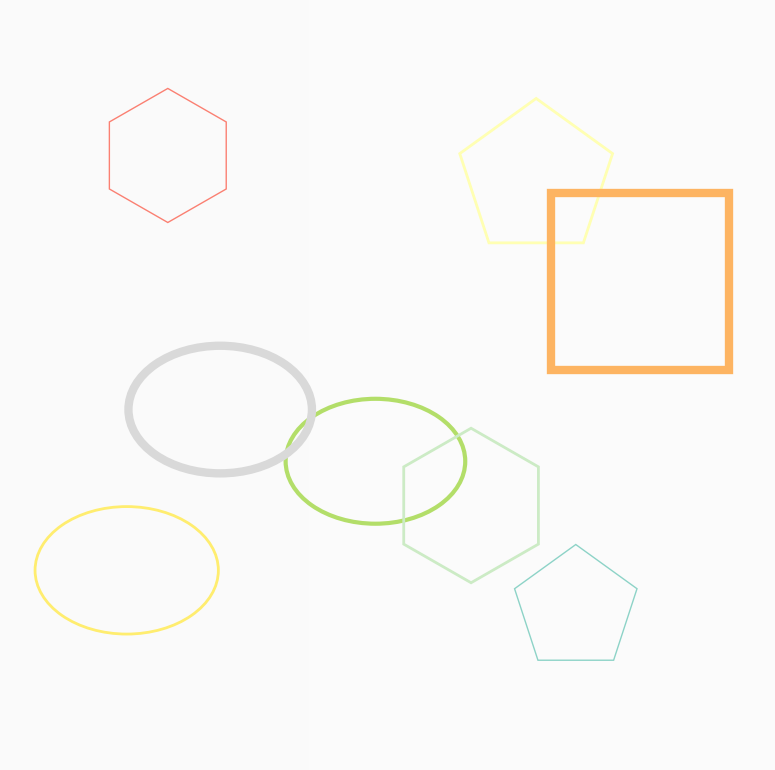[{"shape": "pentagon", "thickness": 0.5, "radius": 0.42, "center": [0.743, 0.21]}, {"shape": "pentagon", "thickness": 1, "radius": 0.52, "center": [0.692, 0.768]}, {"shape": "hexagon", "thickness": 0.5, "radius": 0.44, "center": [0.217, 0.798]}, {"shape": "square", "thickness": 3, "radius": 0.57, "center": [0.826, 0.634]}, {"shape": "oval", "thickness": 1.5, "radius": 0.58, "center": [0.484, 0.401]}, {"shape": "oval", "thickness": 3, "radius": 0.59, "center": [0.284, 0.468]}, {"shape": "hexagon", "thickness": 1, "radius": 0.5, "center": [0.608, 0.344]}, {"shape": "oval", "thickness": 1, "radius": 0.59, "center": [0.163, 0.259]}]